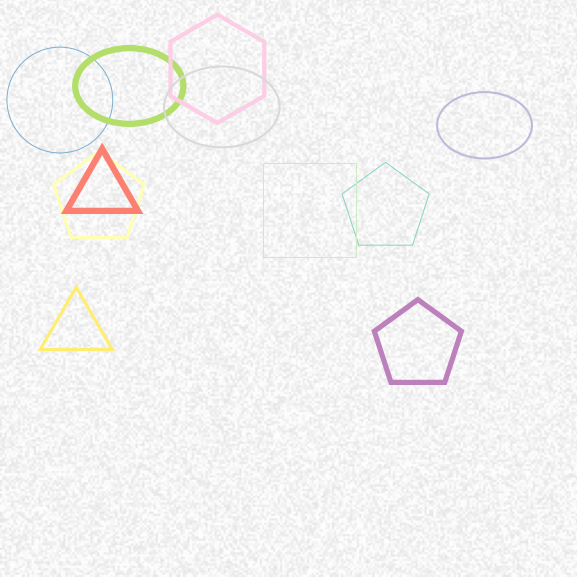[{"shape": "pentagon", "thickness": 0.5, "radius": 0.4, "center": [0.668, 0.639]}, {"shape": "pentagon", "thickness": 1.5, "radius": 0.41, "center": [0.171, 0.654]}, {"shape": "oval", "thickness": 1, "radius": 0.41, "center": [0.839, 0.782]}, {"shape": "triangle", "thickness": 3, "radius": 0.36, "center": [0.177, 0.67]}, {"shape": "circle", "thickness": 0.5, "radius": 0.46, "center": [0.104, 0.826]}, {"shape": "oval", "thickness": 3, "radius": 0.47, "center": [0.224, 0.85]}, {"shape": "hexagon", "thickness": 2, "radius": 0.47, "center": [0.376, 0.88]}, {"shape": "oval", "thickness": 1, "radius": 0.5, "center": [0.384, 0.814]}, {"shape": "pentagon", "thickness": 2.5, "radius": 0.4, "center": [0.724, 0.401]}, {"shape": "square", "thickness": 0.5, "radius": 0.4, "center": [0.536, 0.636]}, {"shape": "triangle", "thickness": 1.5, "radius": 0.36, "center": [0.132, 0.43]}]